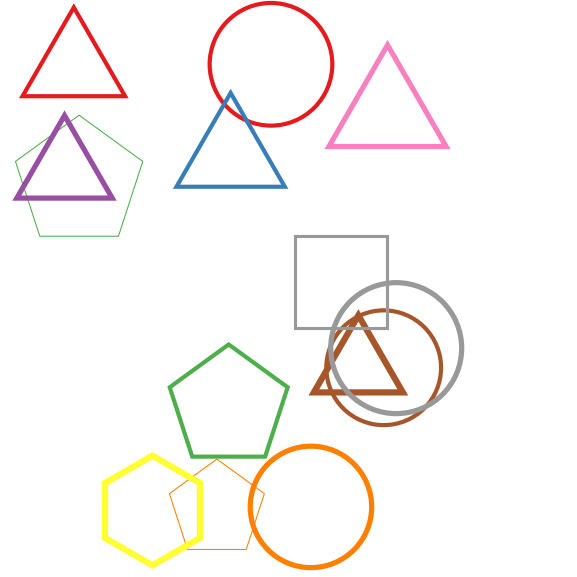[{"shape": "triangle", "thickness": 2, "radius": 0.51, "center": [0.128, 0.884]}, {"shape": "circle", "thickness": 2, "radius": 0.53, "center": [0.469, 0.888]}, {"shape": "triangle", "thickness": 2, "radius": 0.54, "center": [0.399, 0.73]}, {"shape": "pentagon", "thickness": 2, "radius": 0.54, "center": [0.396, 0.295]}, {"shape": "pentagon", "thickness": 0.5, "radius": 0.58, "center": [0.137, 0.684]}, {"shape": "triangle", "thickness": 2.5, "radius": 0.48, "center": [0.112, 0.704]}, {"shape": "pentagon", "thickness": 0.5, "radius": 0.43, "center": [0.376, 0.118]}, {"shape": "circle", "thickness": 2.5, "radius": 0.53, "center": [0.538, 0.121]}, {"shape": "hexagon", "thickness": 3, "radius": 0.47, "center": [0.264, 0.115]}, {"shape": "triangle", "thickness": 3, "radius": 0.44, "center": [0.621, 0.364]}, {"shape": "circle", "thickness": 2, "radius": 0.5, "center": [0.664, 0.362]}, {"shape": "triangle", "thickness": 2.5, "radius": 0.59, "center": [0.671, 0.804]}, {"shape": "square", "thickness": 1.5, "radius": 0.4, "center": [0.59, 0.511]}, {"shape": "circle", "thickness": 2.5, "radius": 0.57, "center": [0.686, 0.396]}]